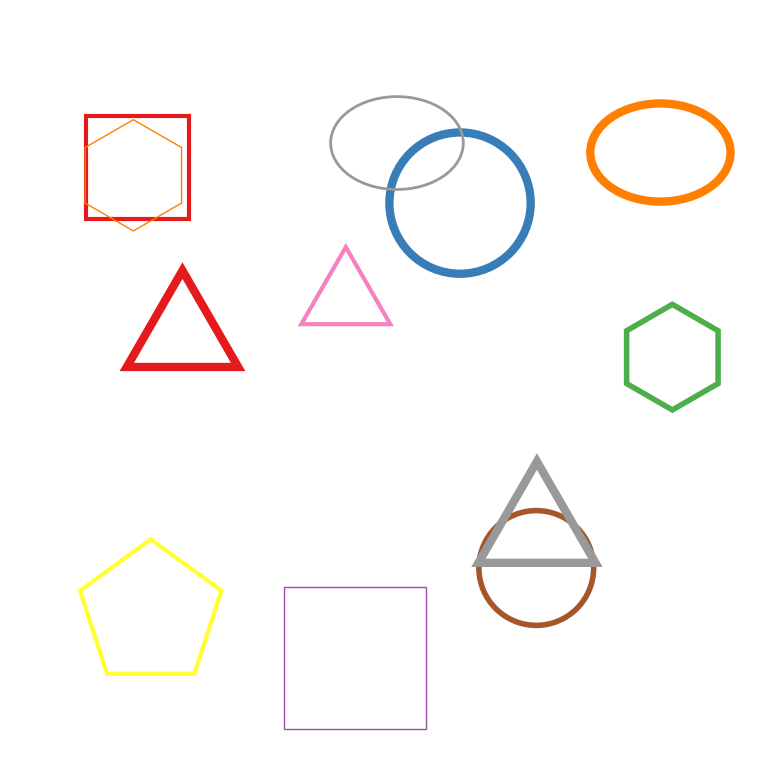[{"shape": "triangle", "thickness": 3, "radius": 0.42, "center": [0.237, 0.565]}, {"shape": "square", "thickness": 1.5, "radius": 0.34, "center": [0.178, 0.782]}, {"shape": "circle", "thickness": 3, "radius": 0.46, "center": [0.597, 0.736]}, {"shape": "hexagon", "thickness": 2, "radius": 0.34, "center": [0.873, 0.536]}, {"shape": "square", "thickness": 0.5, "radius": 0.46, "center": [0.461, 0.146]}, {"shape": "hexagon", "thickness": 0.5, "radius": 0.36, "center": [0.173, 0.772]}, {"shape": "oval", "thickness": 3, "radius": 0.46, "center": [0.858, 0.802]}, {"shape": "pentagon", "thickness": 1.5, "radius": 0.48, "center": [0.196, 0.203]}, {"shape": "circle", "thickness": 2, "radius": 0.37, "center": [0.696, 0.262]}, {"shape": "triangle", "thickness": 1.5, "radius": 0.33, "center": [0.449, 0.612]}, {"shape": "oval", "thickness": 1, "radius": 0.43, "center": [0.516, 0.814]}, {"shape": "triangle", "thickness": 3, "radius": 0.44, "center": [0.697, 0.313]}]